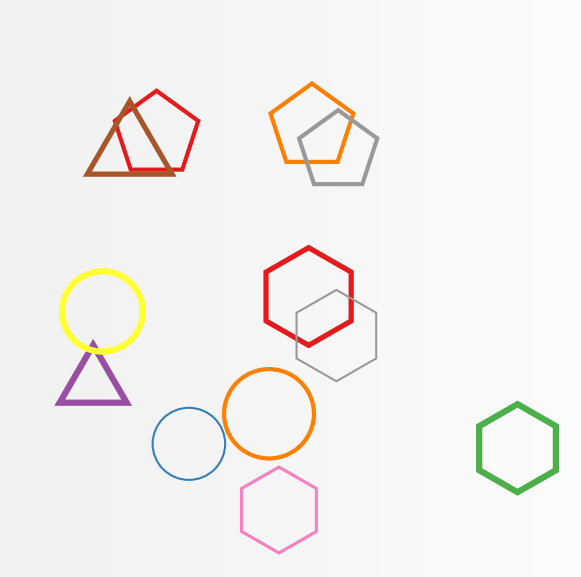[{"shape": "hexagon", "thickness": 2.5, "radius": 0.42, "center": [0.531, 0.486]}, {"shape": "pentagon", "thickness": 2, "radius": 0.38, "center": [0.269, 0.766]}, {"shape": "circle", "thickness": 1, "radius": 0.31, "center": [0.325, 0.231]}, {"shape": "hexagon", "thickness": 3, "radius": 0.38, "center": [0.89, 0.223]}, {"shape": "triangle", "thickness": 3, "radius": 0.33, "center": [0.16, 0.335]}, {"shape": "circle", "thickness": 2, "radius": 0.39, "center": [0.463, 0.283]}, {"shape": "pentagon", "thickness": 2, "radius": 0.37, "center": [0.537, 0.78]}, {"shape": "circle", "thickness": 3, "radius": 0.35, "center": [0.176, 0.46]}, {"shape": "triangle", "thickness": 2.5, "radius": 0.42, "center": [0.223, 0.74]}, {"shape": "hexagon", "thickness": 1.5, "radius": 0.37, "center": [0.48, 0.116]}, {"shape": "pentagon", "thickness": 2, "radius": 0.35, "center": [0.582, 0.738]}, {"shape": "hexagon", "thickness": 1, "radius": 0.4, "center": [0.579, 0.418]}]